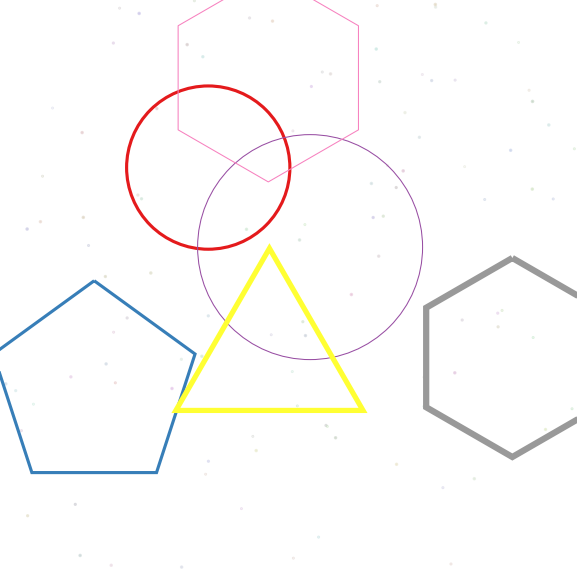[{"shape": "circle", "thickness": 1.5, "radius": 0.71, "center": [0.361, 0.709]}, {"shape": "pentagon", "thickness": 1.5, "radius": 0.92, "center": [0.163, 0.329]}, {"shape": "circle", "thickness": 0.5, "radius": 0.97, "center": [0.537, 0.571]}, {"shape": "triangle", "thickness": 2.5, "radius": 0.94, "center": [0.467, 0.382]}, {"shape": "hexagon", "thickness": 0.5, "radius": 0.9, "center": [0.465, 0.864]}, {"shape": "hexagon", "thickness": 3, "radius": 0.86, "center": [0.887, 0.38]}]